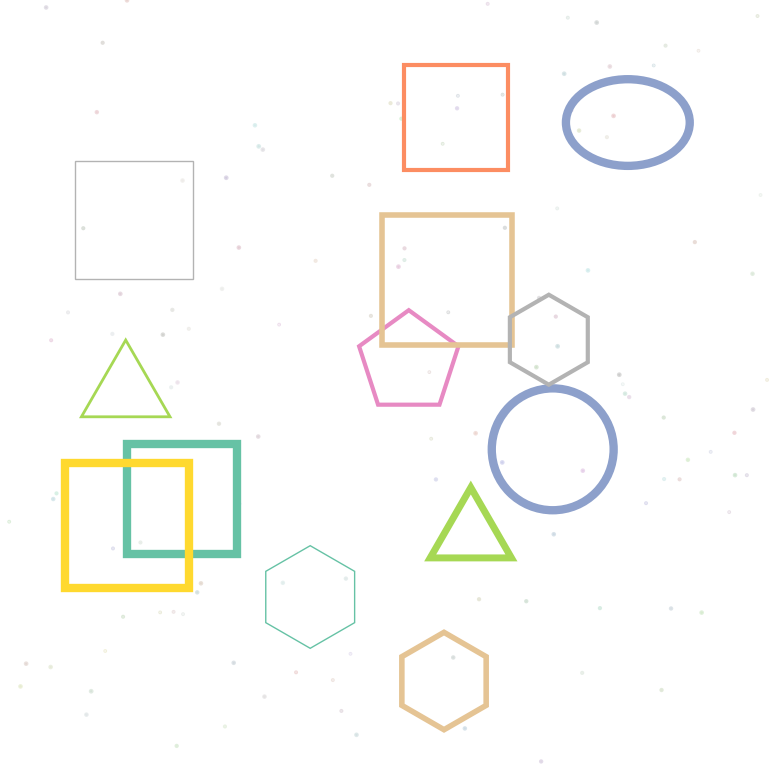[{"shape": "square", "thickness": 3, "radius": 0.36, "center": [0.236, 0.352]}, {"shape": "hexagon", "thickness": 0.5, "radius": 0.33, "center": [0.403, 0.225]}, {"shape": "square", "thickness": 1.5, "radius": 0.34, "center": [0.592, 0.847]}, {"shape": "oval", "thickness": 3, "radius": 0.4, "center": [0.815, 0.841]}, {"shape": "circle", "thickness": 3, "radius": 0.4, "center": [0.718, 0.416]}, {"shape": "pentagon", "thickness": 1.5, "radius": 0.34, "center": [0.531, 0.529]}, {"shape": "triangle", "thickness": 2.5, "radius": 0.3, "center": [0.611, 0.306]}, {"shape": "triangle", "thickness": 1, "radius": 0.33, "center": [0.163, 0.492]}, {"shape": "square", "thickness": 3, "radius": 0.4, "center": [0.165, 0.318]}, {"shape": "hexagon", "thickness": 2, "radius": 0.32, "center": [0.577, 0.116]}, {"shape": "square", "thickness": 2, "radius": 0.42, "center": [0.58, 0.637]}, {"shape": "square", "thickness": 0.5, "radius": 0.38, "center": [0.174, 0.715]}, {"shape": "hexagon", "thickness": 1.5, "radius": 0.29, "center": [0.713, 0.559]}]